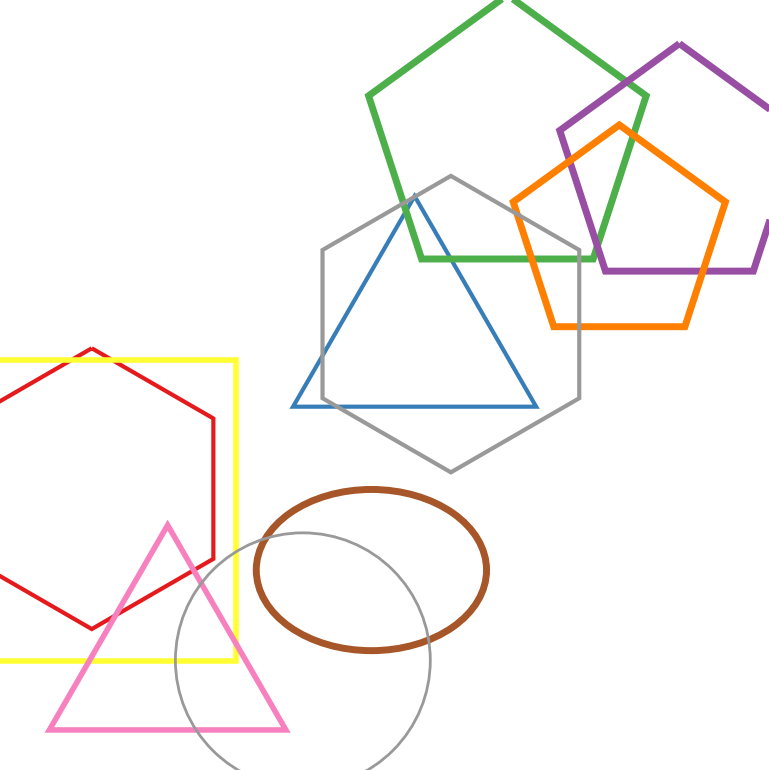[{"shape": "hexagon", "thickness": 1.5, "radius": 0.91, "center": [0.119, 0.365]}, {"shape": "triangle", "thickness": 1.5, "radius": 0.91, "center": [0.538, 0.563]}, {"shape": "pentagon", "thickness": 2.5, "radius": 0.95, "center": [0.659, 0.817]}, {"shape": "pentagon", "thickness": 2.5, "radius": 0.82, "center": [0.882, 0.78]}, {"shape": "pentagon", "thickness": 2.5, "radius": 0.72, "center": [0.804, 0.693]}, {"shape": "square", "thickness": 2, "radius": 0.98, "center": [0.111, 0.337]}, {"shape": "oval", "thickness": 2.5, "radius": 0.75, "center": [0.482, 0.26]}, {"shape": "triangle", "thickness": 2, "radius": 0.89, "center": [0.218, 0.141]}, {"shape": "circle", "thickness": 1, "radius": 0.83, "center": [0.393, 0.142]}, {"shape": "hexagon", "thickness": 1.5, "radius": 0.96, "center": [0.586, 0.579]}]